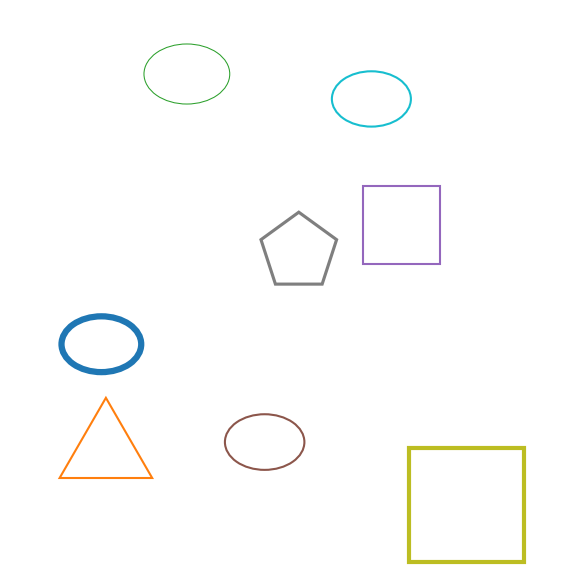[{"shape": "oval", "thickness": 3, "radius": 0.35, "center": [0.176, 0.403]}, {"shape": "triangle", "thickness": 1, "radius": 0.46, "center": [0.183, 0.218]}, {"shape": "oval", "thickness": 0.5, "radius": 0.37, "center": [0.324, 0.871]}, {"shape": "square", "thickness": 1, "radius": 0.34, "center": [0.695, 0.61]}, {"shape": "oval", "thickness": 1, "radius": 0.34, "center": [0.458, 0.234]}, {"shape": "pentagon", "thickness": 1.5, "radius": 0.34, "center": [0.517, 0.563]}, {"shape": "square", "thickness": 2, "radius": 0.5, "center": [0.807, 0.124]}, {"shape": "oval", "thickness": 1, "radius": 0.34, "center": [0.643, 0.828]}]